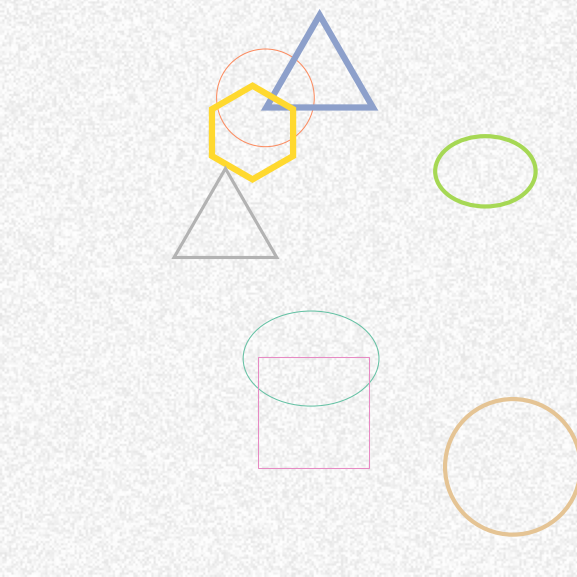[{"shape": "oval", "thickness": 0.5, "radius": 0.59, "center": [0.539, 0.378]}, {"shape": "circle", "thickness": 0.5, "radius": 0.42, "center": [0.46, 0.83]}, {"shape": "triangle", "thickness": 3, "radius": 0.53, "center": [0.553, 0.866]}, {"shape": "square", "thickness": 0.5, "radius": 0.48, "center": [0.543, 0.285]}, {"shape": "oval", "thickness": 2, "radius": 0.43, "center": [0.841, 0.702]}, {"shape": "hexagon", "thickness": 3, "radius": 0.41, "center": [0.437, 0.77]}, {"shape": "circle", "thickness": 2, "radius": 0.59, "center": [0.888, 0.191]}, {"shape": "triangle", "thickness": 1.5, "radius": 0.51, "center": [0.39, 0.605]}]